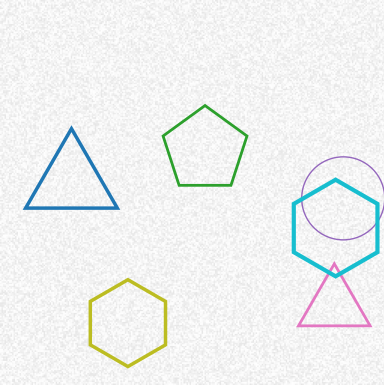[{"shape": "triangle", "thickness": 2.5, "radius": 0.69, "center": [0.186, 0.528]}, {"shape": "pentagon", "thickness": 2, "radius": 0.57, "center": [0.533, 0.611]}, {"shape": "circle", "thickness": 1, "radius": 0.54, "center": [0.891, 0.485]}, {"shape": "triangle", "thickness": 2, "radius": 0.54, "center": [0.868, 0.207]}, {"shape": "hexagon", "thickness": 2.5, "radius": 0.56, "center": [0.332, 0.161]}, {"shape": "hexagon", "thickness": 3, "radius": 0.63, "center": [0.872, 0.408]}]